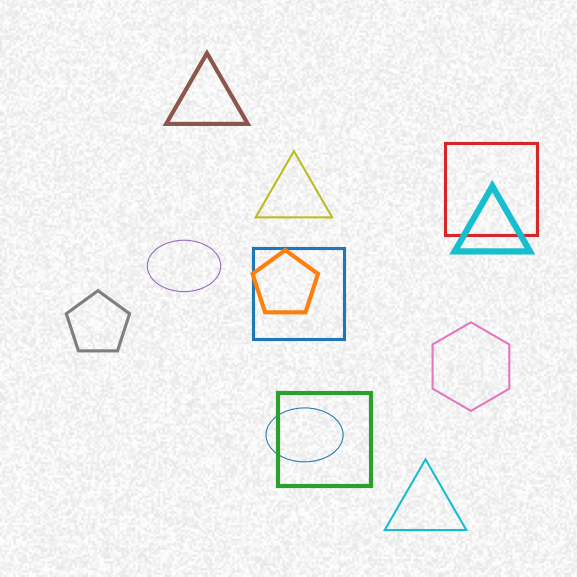[{"shape": "square", "thickness": 1.5, "radius": 0.4, "center": [0.517, 0.491]}, {"shape": "oval", "thickness": 0.5, "radius": 0.33, "center": [0.527, 0.246]}, {"shape": "pentagon", "thickness": 2, "radius": 0.3, "center": [0.494, 0.506]}, {"shape": "square", "thickness": 2, "radius": 0.4, "center": [0.562, 0.238]}, {"shape": "square", "thickness": 1.5, "radius": 0.4, "center": [0.85, 0.672]}, {"shape": "oval", "thickness": 0.5, "radius": 0.32, "center": [0.319, 0.539]}, {"shape": "triangle", "thickness": 2, "radius": 0.41, "center": [0.358, 0.825]}, {"shape": "hexagon", "thickness": 1, "radius": 0.38, "center": [0.815, 0.364]}, {"shape": "pentagon", "thickness": 1.5, "radius": 0.29, "center": [0.17, 0.438]}, {"shape": "triangle", "thickness": 1, "radius": 0.38, "center": [0.509, 0.661]}, {"shape": "triangle", "thickness": 1, "radius": 0.41, "center": [0.737, 0.122]}, {"shape": "triangle", "thickness": 3, "radius": 0.38, "center": [0.853, 0.601]}]